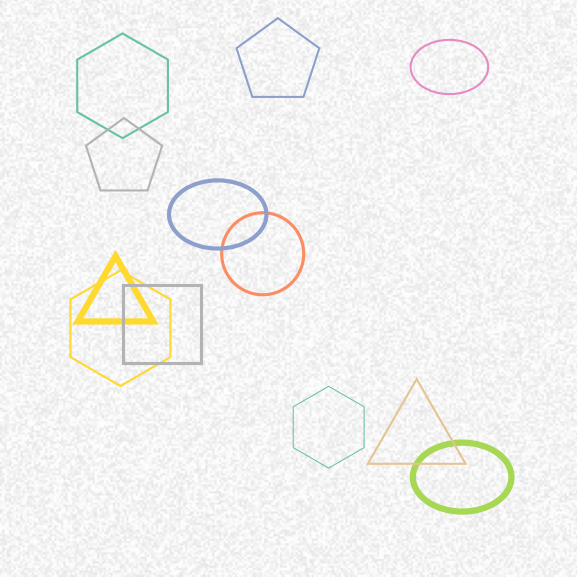[{"shape": "hexagon", "thickness": 1, "radius": 0.45, "center": [0.212, 0.851]}, {"shape": "hexagon", "thickness": 0.5, "radius": 0.35, "center": [0.569, 0.259]}, {"shape": "circle", "thickness": 1.5, "radius": 0.36, "center": [0.455, 0.56]}, {"shape": "pentagon", "thickness": 1, "radius": 0.38, "center": [0.481, 0.892]}, {"shape": "oval", "thickness": 2, "radius": 0.42, "center": [0.377, 0.628]}, {"shape": "oval", "thickness": 1, "radius": 0.34, "center": [0.778, 0.883]}, {"shape": "oval", "thickness": 3, "radius": 0.43, "center": [0.8, 0.173]}, {"shape": "triangle", "thickness": 3, "radius": 0.38, "center": [0.2, 0.48]}, {"shape": "hexagon", "thickness": 1, "radius": 0.5, "center": [0.208, 0.431]}, {"shape": "triangle", "thickness": 1, "radius": 0.49, "center": [0.721, 0.245]}, {"shape": "pentagon", "thickness": 1, "radius": 0.35, "center": [0.215, 0.725]}, {"shape": "square", "thickness": 1.5, "radius": 0.34, "center": [0.28, 0.438]}]